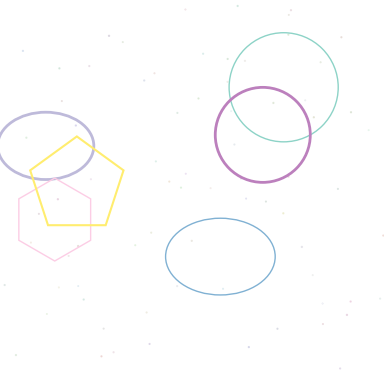[{"shape": "circle", "thickness": 1, "radius": 0.71, "center": [0.737, 0.773]}, {"shape": "oval", "thickness": 2, "radius": 0.62, "center": [0.119, 0.621]}, {"shape": "oval", "thickness": 1, "radius": 0.71, "center": [0.572, 0.334]}, {"shape": "hexagon", "thickness": 1, "radius": 0.54, "center": [0.142, 0.43]}, {"shape": "circle", "thickness": 2, "radius": 0.62, "center": [0.683, 0.65]}, {"shape": "pentagon", "thickness": 1.5, "radius": 0.64, "center": [0.2, 0.518]}]